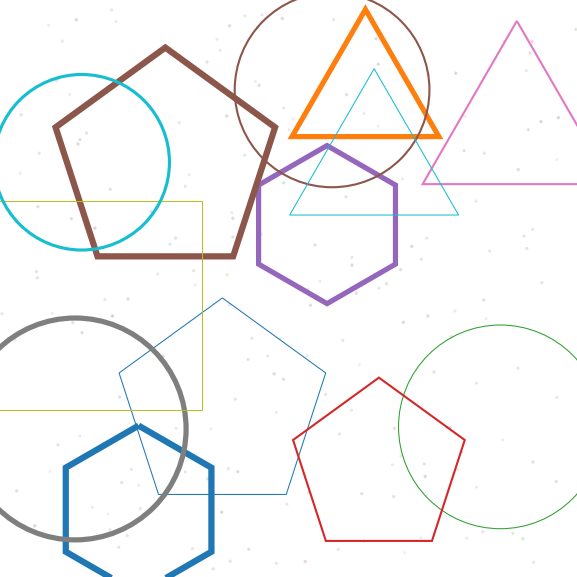[{"shape": "pentagon", "thickness": 0.5, "radius": 0.94, "center": [0.385, 0.295]}, {"shape": "hexagon", "thickness": 3, "radius": 0.73, "center": [0.24, 0.117]}, {"shape": "triangle", "thickness": 2.5, "radius": 0.73, "center": [0.633, 0.836]}, {"shape": "circle", "thickness": 0.5, "radius": 0.88, "center": [0.866, 0.26]}, {"shape": "pentagon", "thickness": 1, "radius": 0.78, "center": [0.656, 0.189]}, {"shape": "hexagon", "thickness": 2.5, "radius": 0.68, "center": [0.566, 0.61]}, {"shape": "circle", "thickness": 1, "radius": 0.84, "center": [0.575, 0.843]}, {"shape": "pentagon", "thickness": 3, "radius": 1.0, "center": [0.286, 0.717]}, {"shape": "triangle", "thickness": 1, "radius": 0.94, "center": [0.895, 0.774]}, {"shape": "circle", "thickness": 2.5, "radius": 0.96, "center": [0.13, 0.256]}, {"shape": "square", "thickness": 0.5, "radius": 0.91, "center": [0.168, 0.471]}, {"shape": "triangle", "thickness": 0.5, "radius": 0.84, "center": [0.648, 0.711]}, {"shape": "circle", "thickness": 1.5, "radius": 0.76, "center": [0.141, 0.718]}]